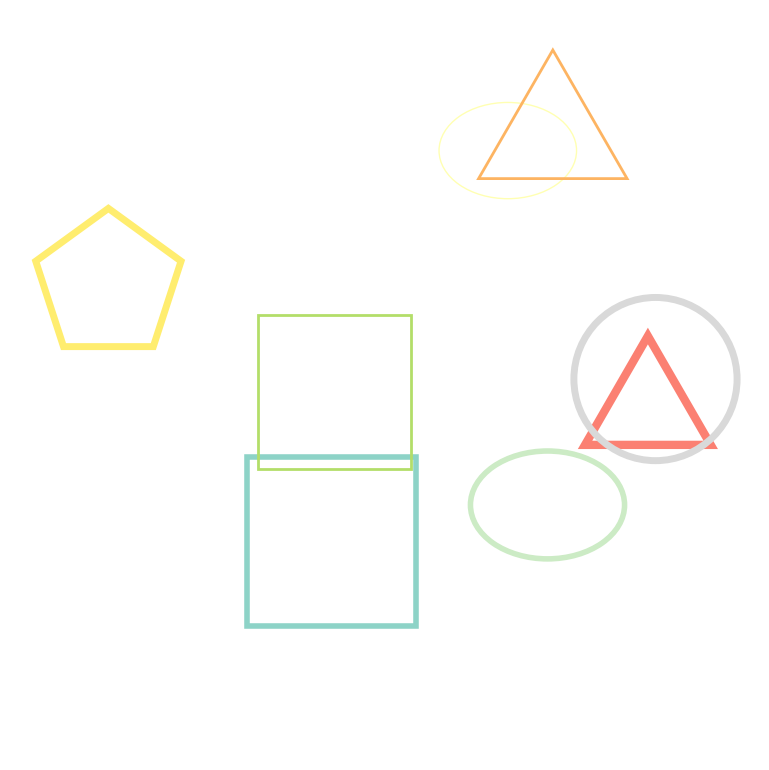[{"shape": "square", "thickness": 2, "radius": 0.55, "center": [0.431, 0.297]}, {"shape": "oval", "thickness": 0.5, "radius": 0.45, "center": [0.659, 0.804]}, {"shape": "triangle", "thickness": 3, "radius": 0.47, "center": [0.841, 0.469]}, {"shape": "triangle", "thickness": 1, "radius": 0.56, "center": [0.718, 0.824]}, {"shape": "square", "thickness": 1, "radius": 0.5, "center": [0.434, 0.491]}, {"shape": "circle", "thickness": 2.5, "radius": 0.53, "center": [0.851, 0.508]}, {"shape": "oval", "thickness": 2, "radius": 0.5, "center": [0.711, 0.344]}, {"shape": "pentagon", "thickness": 2.5, "radius": 0.5, "center": [0.141, 0.63]}]